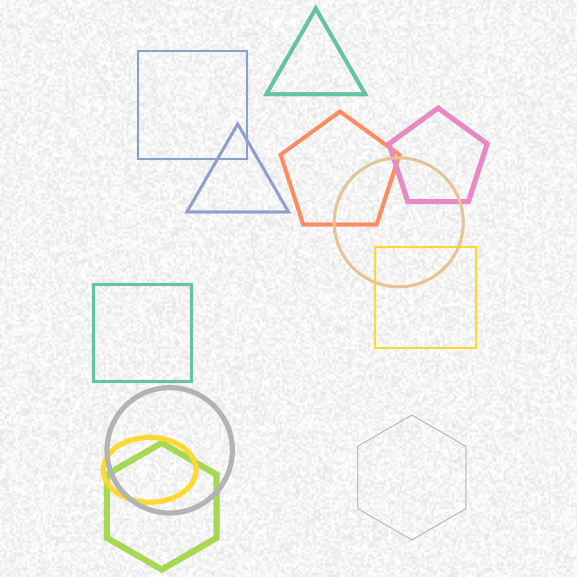[{"shape": "square", "thickness": 1.5, "radius": 0.42, "center": [0.246, 0.424]}, {"shape": "triangle", "thickness": 2, "radius": 0.49, "center": [0.547, 0.885]}, {"shape": "pentagon", "thickness": 2, "radius": 0.54, "center": [0.589, 0.698]}, {"shape": "square", "thickness": 1, "radius": 0.47, "center": [0.333, 0.817]}, {"shape": "triangle", "thickness": 1.5, "radius": 0.51, "center": [0.412, 0.683]}, {"shape": "pentagon", "thickness": 2.5, "radius": 0.45, "center": [0.759, 0.723]}, {"shape": "hexagon", "thickness": 3, "radius": 0.55, "center": [0.28, 0.123]}, {"shape": "square", "thickness": 1, "radius": 0.44, "center": [0.737, 0.484]}, {"shape": "oval", "thickness": 2.5, "radius": 0.4, "center": [0.259, 0.186]}, {"shape": "circle", "thickness": 1.5, "radius": 0.56, "center": [0.691, 0.614]}, {"shape": "circle", "thickness": 2.5, "radius": 0.54, "center": [0.294, 0.219]}, {"shape": "hexagon", "thickness": 0.5, "radius": 0.54, "center": [0.713, 0.172]}]